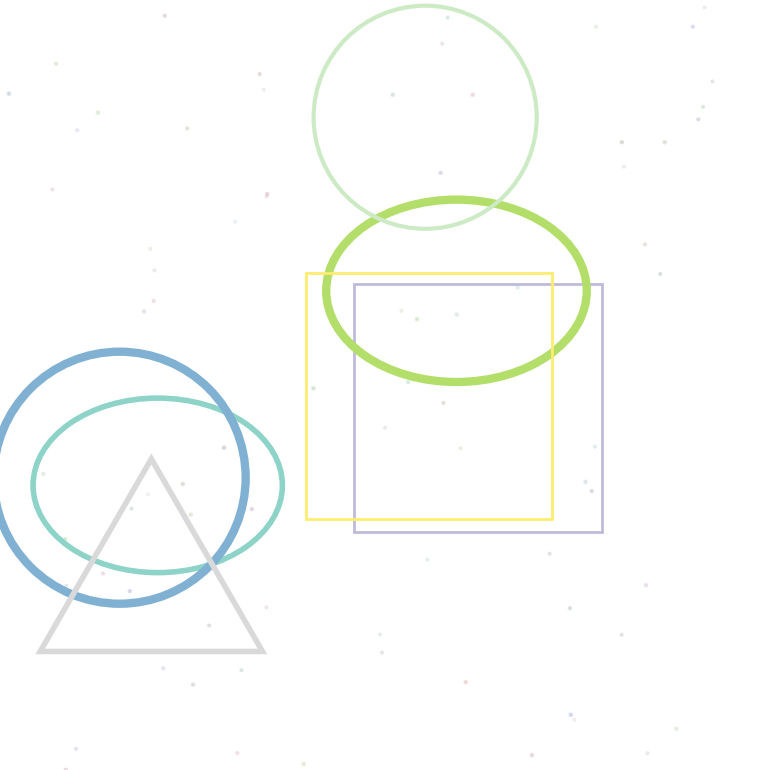[{"shape": "oval", "thickness": 2, "radius": 0.81, "center": [0.205, 0.37]}, {"shape": "square", "thickness": 1, "radius": 0.81, "center": [0.62, 0.47]}, {"shape": "circle", "thickness": 3, "radius": 0.82, "center": [0.155, 0.38]}, {"shape": "oval", "thickness": 3, "radius": 0.85, "center": [0.593, 0.622]}, {"shape": "triangle", "thickness": 2, "radius": 0.83, "center": [0.197, 0.237]}, {"shape": "circle", "thickness": 1.5, "radius": 0.72, "center": [0.552, 0.848]}, {"shape": "square", "thickness": 1, "radius": 0.8, "center": [0.557, 0.486]}]